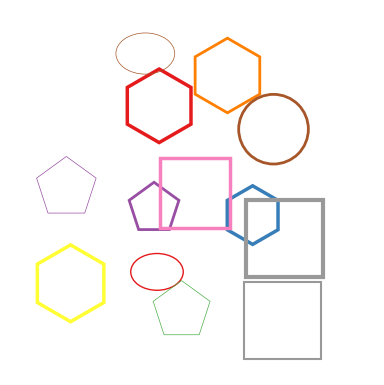[{"shape": "oval", "thickness": 1, "radius": 0.34, "center": [0.408, 0.294]}, {"shape": "hexagon", "thickness": 2.5, "radius": 0.48, "center": [0.413, 0.725]}, {"shape": "hexagon", "thickness": 2.5, "radius": 0.38, "center": [0.656, 0.441]}, {"shape": "pentagon", "thickness": 0.5, "radius": 0.39, "center": [0.472, 0.193]}, {"shape": "pentagon", "thickness": 0.5, "radius": 0.41, "center": [0.172, 0.512]}, {"shape": "pentagon", "thickness": 2, "radius": 0.34, "center": [0.4, 0.459]}, {"shape": "hexagon", "thickness": 2, "radius": 0.48, "center": [0.591, 0.804]}, {"shape": "hexagon", "thickness": 2.5, "radius": 0.5, "center": [0.183, 0.264]}, {"shape": "circle", "thickness": 2, "radius": 0.45, "center": [0.71, 0.664]}, {"shape": "oval", "thickness": 0.5, "radius": 0.38, "center": [0.377, 0.861]}, {"shape": "square", "thickness": 2.5, "radius": 0.45, "center": [0.505, 0.499]}, {"shape": "square", "thickness": 3, "radius": 0.5, "center": [0.74, 0.38]}, {"shape": "square", "thickness": 1.5, "radius": 0.5, "center": [0.733, 0.168]}]